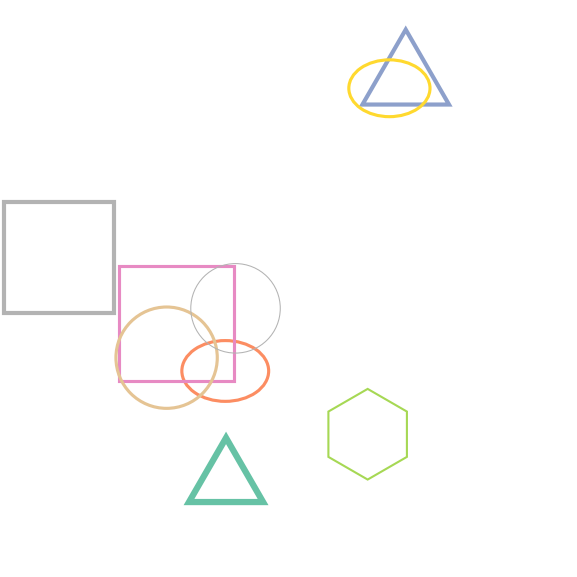[{"shape": "triangle", "thickness": 3, "radius": 0.37, "center": [0.391, 0.167]}, {"shape": "oval", "thickness": 1.5, "radius": 0.38, "center": [0.39, 0.357]}, {"shape": "triangle", "thickness": 2, "radius": 0.43, "center": [0.703, 0.861]}, {"shape": "square", "thickness": 1.5, "radius": 0.5, "center": [0.306, 0.438]}, {"shape": "hexagon", "thickness": 1, "radius": 0.39, "center": [0.637, 0.247]}, {"shape": "oval", "thickness": 1.5, "radius": 0.35, "center": [0.674, 0.846]}, {"shape": "circle", "thickness": 1.5, "radius": 0.44, "center": [0.288, 0.38]}, {"shape": "square", "thickness": 2, "radius": 0.48, "center": [0.102, 0.553]}, {"shape": "circle", "thickness": 0.5, "radius": 0.39, "center": [0.408, 0.465]}]